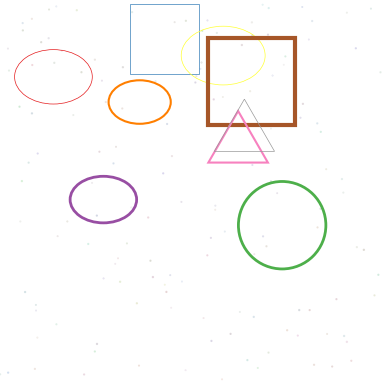[{"shape": "oval", "thickness": 0.5, "radius": 0.5, "center": [0.139, 0.8]}, {"shape": "square", "thickness": 0.5, "radius": 0.45, "center": [0.427, 0.899]}, {"shape": "circle", "thickness": 2, "radius": 0.57, "center": [0.733, 0.415]}, {"shape": "oval", "thickness": 2, "radius": 0.43, "center": [0.268, 0.482]}, {"shape": "oval", "thickness": 1.5, "radius": 0.4, "center": [0.363, 0.735]}, {"shape": "oval", "thickness": 0.5, "radius": 0.54, "center": [0.58, 0.856]}, {"shape": "square", "thickness": 3, "radius": 0.56, "center": [0.653, 0.788]}, {"shape": "triangle", "thickness": 1.5, "radius": 0.45, "center": [0.619, 0.622]}, {"shape": "triangle", "thickness": 0.5, "radius": 0.45, "center": [0.635, 0.652]}]